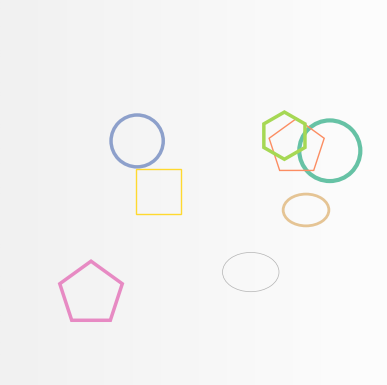[{"shape": "circle", "thickness": 3, "radius": 0.39, "center": [0.851, 0.608]}, {"shape": "pentagon", "thickness": 1, "radius": 0.37, "center": [0.766, 0.618]}, {"shape": "circle", "thickness": 2.5, "radius": 0.34, "center": [0.354, 0.634]}, {"shape": "pentagon", "thickness": 2.5, "radius": 0.42, "center": [0.235, 0.237]}, {"shape": "hexagon", "thickness": 2.5, "radius": 0.31, "center": [0.734, 0.648]}, {"shape": "square", "thickness": 1, "radius": 0.29, "center": [0.409, 0.502]}, {"shape": "oval", "thickness": 2, "radius": 0.29, "center": [0.79, 0.455]}, {"shape": "oval", "thickness": 0.5, "radius": 0.36, "center": [0.647, 0.293]}]